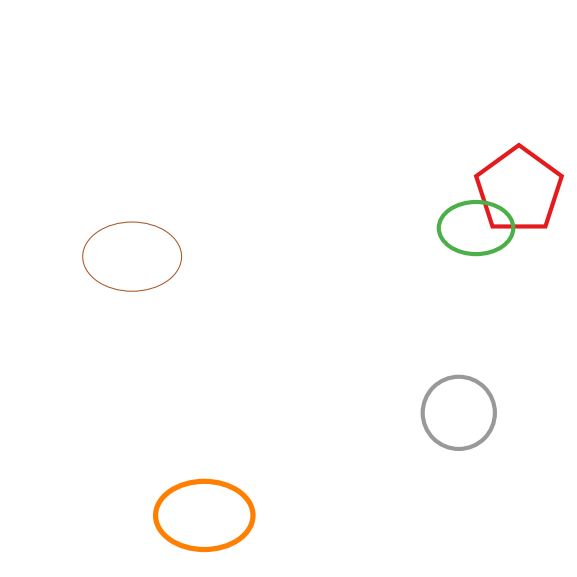[{"shape": "pentagon", "thickness": 2, "radius": 0.39, "center": [0.899, 0.67]}, {"shape": "oval", "thickness": 2, "radius": 0.32, "center": [0.824, 0.604]}, {"shape": "oval", "thickness": 2.5, "radius": 0.42, "center": [0.354, 0.107]}, {"shape": "oval", "thickness": 0.5, "radius": 0.43, "center": [0.229, 0.555]}, {"shape": "circle", "thickness": 2, "radius": 0.31, "center": [0.794, 0.284]}]